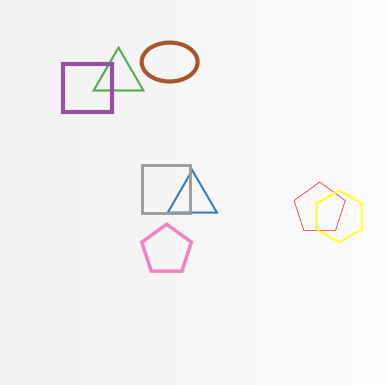[{"shape": "pentagon", "thickness": 0.5, "radius": 0.35, "center": [0.825, 0.458]}, {"shape": "triangle", "thickness": 1.5, "radius": 0.37, "center": [0.496, 0.484]}, {"shape": "triangle", "thickness": 1.5, "radius": 0.37, "center": [0.306, 0.802]}, {"shape": "square", "thickness": 3, "radius": 0.32, "center": [0.225, 0.772]}, {"shape": "hexagon", "thickness": 1.5, "radius": 0.34, "center": [0.875, 0.438]}, {"shape": "oval", "thickness": 3, "radius": 0.36, "center": [0.438, 0.839]}, {"shape": "pentagon", "thickness": 2.5, "radius": 0.34, "center": [0.43, 0.35]}, {"shape": "square", "thickness": 2, "radius": 0.31, "center": [0.429, 0.509]}]